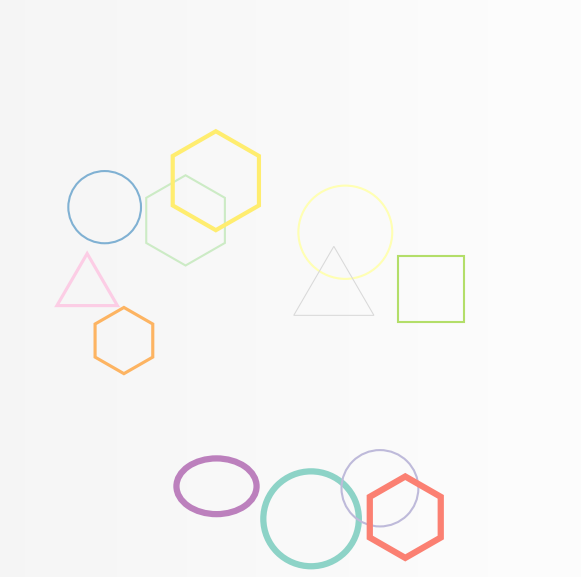[{"shape": "circle", "thickness": 3, "radius": 0.41, "center": [0.535, 0.101]}, {"shape": "circle", "thickness": 1, "radius": 0.4, "center": [0.594, 0.597]}, {"shape": "circle", "thickness": 1, "radius": 0.33, "center": [0.654, 0.154]}, {"shape": "hexagon", "thickness": 3, "radius": 0.35, "center": [0.697, 0.104]}, {"shape": "circle", "thickness": 1, "radius": 0.31, "center": [0.18, 0.64]}, {"shape": "hexagon", "thickness": 1.5, "radius": 0.29, "center": [0.213, 0.409]}, {"shape": "square", "thickness": 1, "radius": 0.29, "center": [0.741, 0.499]}, {"shape": "triangle", "thickness": 1.5, "radius": 0.3, "center": [0.15, 0.5]}, {"shape": "triangle", "thickness": 0.5, "radius": 0.4, "center": [0.574, 0.493]}, {"shape": "oval", "thickness": 3, "radius": 0.34, "center": [0.372, 0.157]}, {"shape": "hexagon", "thickness": 1, "radius": 0.39, "center": [0.319, 0.618]}, {"shape": "hexagon", "thickness": 2, "radius": 0.43, "center": [0.371, 0.686]}]